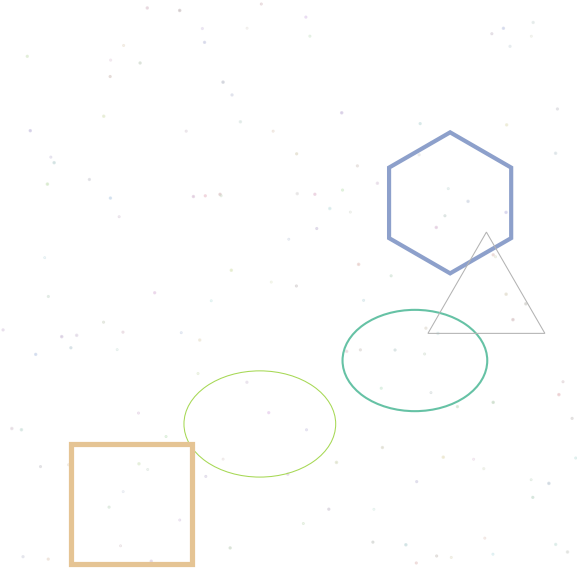[{"shape": "oval", "thickness": 1, "radius": 0.63, "center": [0.718, 0.375]}, {"shape": "hexagon", "thickness": 2, "radius": 0.61, "center": [0.779, 0.648]}, {"shape": "oval", "thickness": 0.5, "radius": 0.66, "center": [0.45, 0.265]}, {"shape": "square", "thickness": 2.5, "radius": 0.52, "center": [0.228, 0.126]}, {"shape": "triangle", "thickness": 0.5, "radius": 0.58, "center": [0.842, 0.48]}]